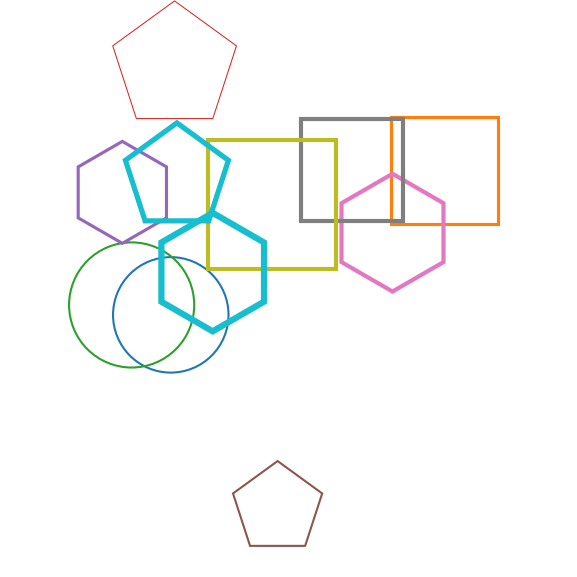[{"shape": "circle", "thickness": 1, "radius": 0.5, "center": [0.296, 0.454]}, {"shape": "square", "thickness": 1.5, "radius": 0.46, "center": [0.77, 0.704]}, {"shape": "circle", "thickness": 1, "radius": 0.54, "center": [0.228, 0.471]}, {"shape": "pentagon", "thickness": 0.5, "radius": 0.56, "center": [0.302, 0.885]}, {"shape": "hexagon", "thickness": 1.5, "radius": 0.44, "center": [0.212, 0.666]}, {"shape": "pentagon", "thickness": 1, "radius": 0.41, "center": [0.481, 0.12]}, {"shape": "hexagon", "thickness": 2, "radius": 0.51, "center": [0.68, 0.596]}, {"shape": "square", "thickness": 2, "radius": 0.44, "center": [0.61, 0.704]}, {"shape": "square", "thickness": 2, "radius": 0.56, "center": [0.471, 0.645]}, {"shape": "hexagon", "thickness": 3, "radius": 0.51, "center": [0.368, 0.528]}, {"shape": "pentagon", "thickness": 2.5, "radius": 0.47, "center": [0.306, 0.693]}]